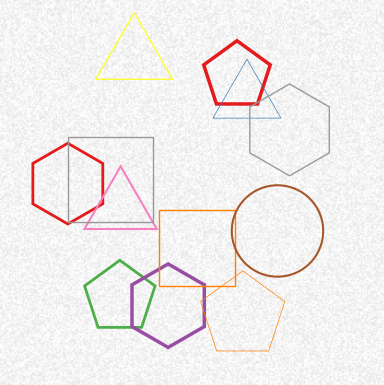[{"shape": "hexagon", "thickness": 2, "radius": 0.52, "center": [0.176, 0.523]}, {"shape": "pentagon", "thickness": 2.5, "radius": 0.45, "center": [0.616, 0.803]}, {"shape": "triangle", "thickness": 0.5, "radius": 0.51, "center": [0.641, 0.744]}, {"shape": "pentagon", "thickness": 2, "radius": 0.48, "center": [0.311, 0.228]}, {"shape": "hexagon", "thickness": 2.5, "radius": 0.54, "center": [0.437, 0.206]}, {"shape": "square", "thickness": 1, "radius": 0.49, "center": [0.511, 0.356]}, {"shape": "pentagon", "thickness": 0.5, "radius": 0.57, "center": [0.63, 0.181]}, {"shape": "triangle", "thickness": 1, "radius": 0.58, "center": [0.349, 0.852]}, {"shape": "circle", "thickness": 1.5, "radius": 0.59, "center": [0.721, 0.4]}, {"shape": "triangle", "thickness": 1.5, "radius": 0.54, "center": [0.313, 0.459]}, {"shape": "hexagon", "thickness": 1, "radius": 0.6, "center": [0.752, 0.663]}, {"shape": "square", "thickness": 1, "radius": 0.55, "center": [0.287, 0.533]}]